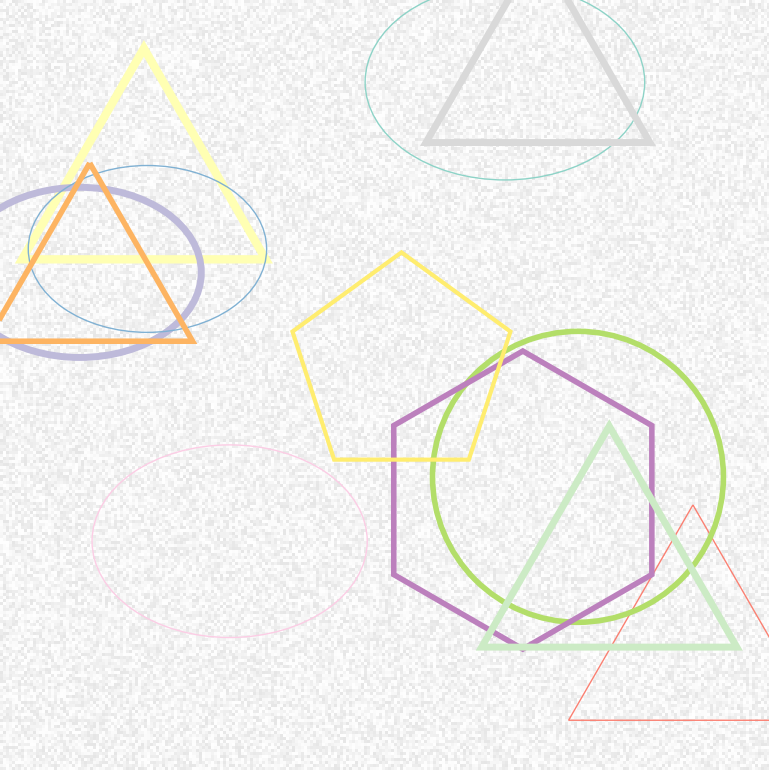[{"shape": "oval", "thickness": 0.5, "radius": 0.91, "center": [0.656, 0.893]}, {"shape": "triangle", "thickness": 3, "radius": 0.91, "center": [0.187, 0.755]}, {"shape": "oval", "thickness": 2.5, "radius": 0.79, "center": [0.104, 0.646]}, {"shape": "triangle", "thickness": 0.5, "radius": 0.93, "center": [0.9, 0.158]}, {"shape": "oval", "thickness": 0.5, "radius": 0.77, "center": [0.191, 0.677]}, {"shape": "triangle", "thickness": 2, "radius": 0.77, "center": [0.117, 0.634]}, {"shape": "circle", "thickness": 2, "radius": 0.94, "center": [0.751, 0.381]}, {"shape": "oval", "thickness": 0.5, "radius": 0.89, "center": [0.298, 0.297]}, {"shape": "triangle", "thickness": 2.5, "radius": 0.84, "center": [0.699, 0.899]}, {"shape": "hexagon", "thickness": 2, "radius": 0.97, "center": [0.679, 0.351]}, {"shape": "triangle", "thickness": 2.5, "radius": 0.96, "center": [0.791, 0.255]}, {"shape": "pentagon", "thickness": 1.5, "radius": 0.74, "center": [0.521, 0.523]}]